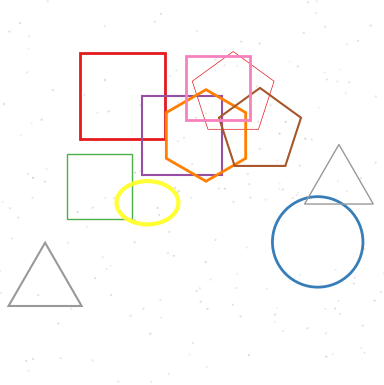[{"shape": "pentagon", "thickness": 0.5, "radius": 0.56, "center": [0.606, 0.755]}, {"shape": "square", "thickness": 2, "radius": 0.55, "center": [0.318, 0.751]}, {"shape": "circle", "thickness": 2, "radius": 0.59, "center": [0.825, 0.372]}, {"shape": "square", "thickness": 1, "radius": 0.42, "center": [0.259, 0.515]}, {"shape": "square", "thickness": 1.5, "radius": 0.52, "center": [0.472, 0.647]}, {"shape": "hexagon", "thickness": 2, "radius": 0.59, "center": [0.535, 0.648]}, {"shape": "oval", "thickness": 3, "radius": 0.4, "center": [0.383, 0.473]}, {"shape": "pentagon", "thickness": 1.5, "radius": 0.56, "center": [0.675, 0.66]}, {"shape": "square", "thickness": 2, "radius": 0.42, "center": [0.565, 0.771]}, {"shape": "triangle", "thickness": 1.5, "radius": 0.55, "center": [0.117, 0.26]}, {"shape": "triangle", "thickness": 1, "radius": 0.52, "center": [0.88, 0.522]}]